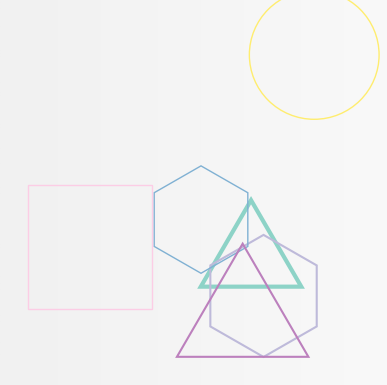[{"shape": "triangle", "thickness": 3, "radius": 0.75, "center": [0.648, 0.33]}, {"shape": "hexagon", "thickness": 1.5, "radius": 0.79, "center": [0.68, 0.231]}, {"shape": "hexagon", "thickness": 1, "radius": 0.7, "center": [0.519, 0.43]}, {"shape": "square", "thickness": 1, "radius": 0.8, "center": [0.232, 0.359]}, {"shape": "triangle", "thickness": 1.5, "radius": 0.98, "center": [0.626, 0.171]}, {"shape": "circle", "thickness": 1, "radius": 0.84, "center": [0.811, 0.858]}]